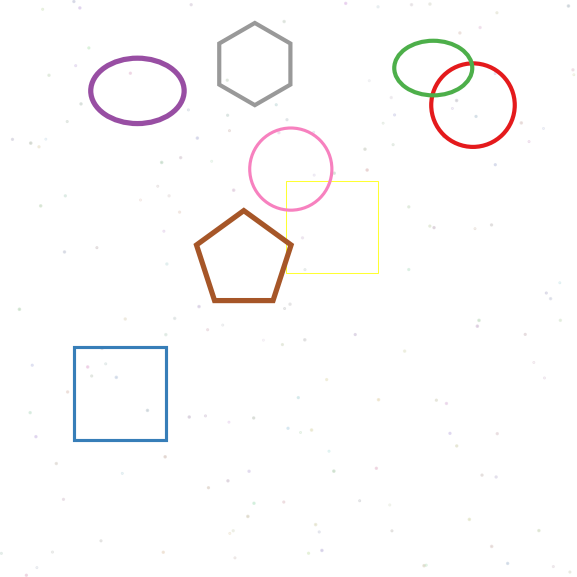[{"shape": "circle", "thickness": 2, "radius": 0.36, "center": [0.819, 0.817]}, {"shape": "square", "thickness": 1.5, "radius": 0.4, "center": [0.207, 0.318]}, {"shape": "oval", "thickness": 2, "radius": 0.34, "center": [0.75, 0.881]}, {"shape": "oval", "thickness": 2.5, "radius": 0.4, "center": [0.238, 0.842]}, {"shape": "square", "thickness": 0.5, "radius": 0.4, "center": [0.574, 0.606]}, {"shape": "pentagon", "thickness": 2.5, "radius": 0.43, "center": [0.422, 0.548]}, {"shape": "circle", "thickness": 1.5, "radius": 0.36, "center": [0.504, 0.706]}, {"shape": "hexagon", "thickness": 2, "radius": 0.36, "center": [0.441, 0.888]}]